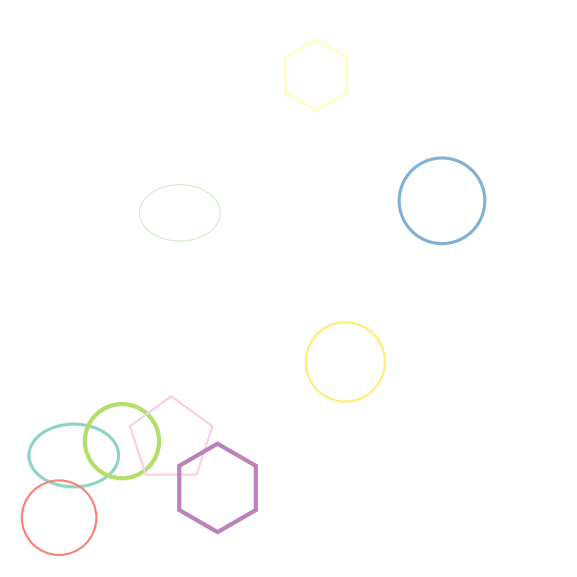[{"shape": "oval", "thickness": 1.5, "radius": 0.39, "center": [0.128, 0.21]}, {"shape": "hexagon", "thickness": 1, "radius": 0.31, "center": [0.547, 0.869]}, {"shape": "circle", "thickness": 1, "radius": 0.32, "center": [0.102, 0.103]}, {"shape": "circle", "thickness": 1.5, "radius": 0.37, "center": [0.765, 0.651]}, {"shape": "circle", "thickness": 2, "radius": 0.32, "center": [0.211, 0.235]}, {"shape": "pentagon", "thickness": 1, "radius": 0.37, "center": [0.296, 0.238]}, {"shape": "hexagon", "thickness": 2, "radius": 0.38, "center": [0.377, 0.154]}, {"shape": "oval", "thickness": 0.5, "radius": 0.35, "center": [0.311, 0.63]}, {"shape": "circle", "thickness": 1, "radius": 0.34, "center": [0.598, 0.372]}]